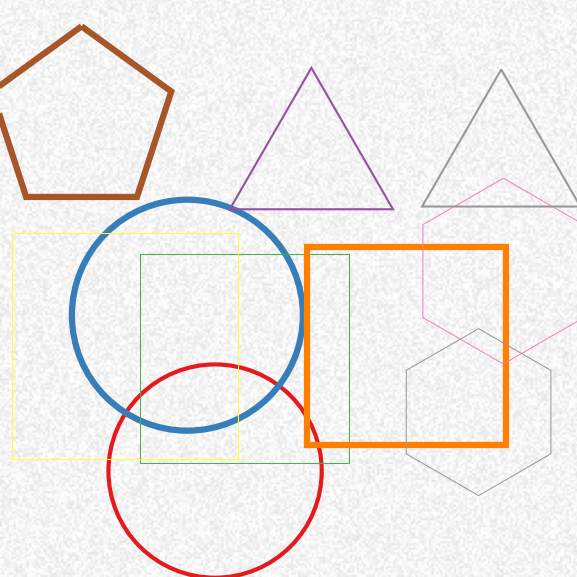[{"shape": "circle", "thickness": 2, "radius": 0.92, "center": [0.372, 0.183]}, {"shape": "circle", "thickness": 3, "radius": 1.0, "center": [0.324, 0.453]}, {"shape": "square", "thickness": 0.5, "radius": 0.9, "center": [0.424, 0.378]}, {"shape": "triangle", "thickness": 1, "radius": 0.82, "center": [0.539, 0.718]}, {"shape": "square", "thickness": 3, "radius": 0.86, "center": [0.704, 0.4]}, {"shape": "square", "thickness": 0.5, "radius": 0.98, "center": [0.217, 0.4]}, {"shape": "pentagon", "thickness": 3, "radius": 0.82, "center": [0.141, 0.79]}, {"shape": "hexagon", "thickness": 0.5, "radius": 0.8, "center": [0.872, 0.53]}, {"shape": "triangle", "thickness": 1, "radius": 0.79, "center": [0.868, 0.721]}, {"shape": "hexagon", "thickness": 0.5, "radius": 0.72, "center": [0.829, 0.286]}]